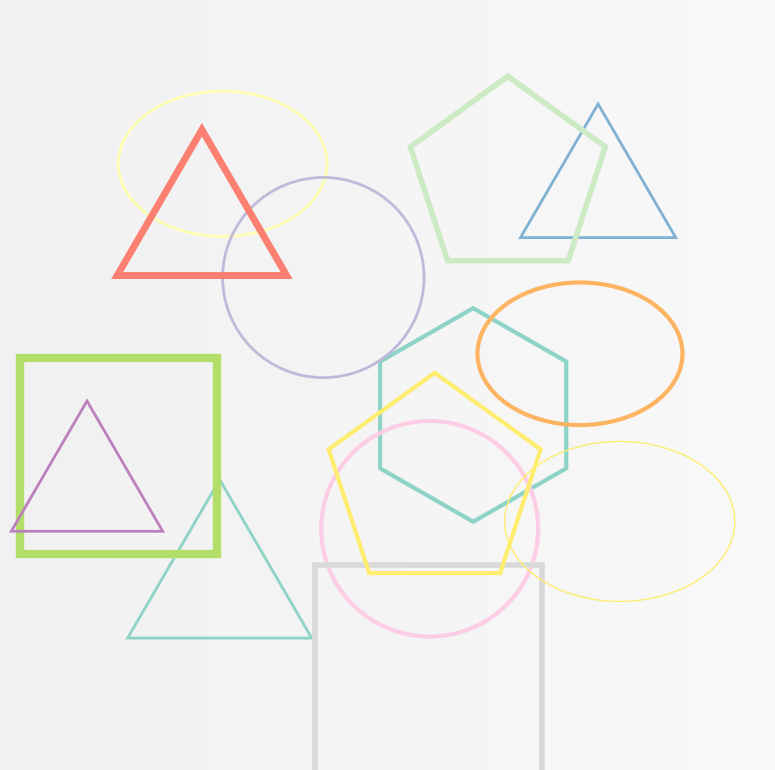[{"shape": "hexagon", "thickness": 1.5, "radius": 0.69, "center": [0.611, 0.461]}, {"shape": "triangle", "thickness": 1, "radius": 0.69, "center": [0.283, 0.24]}, {"shape": "oval", "thickness": 1, "radius": 0.67, "center": [0.287, 0.787]}, {"shape": "circle", "thickness": 1, "radius": 0.65, "center": [0.417, 0.64]}, {"shape": "triangle", "thickness": 2.5, "radius": 0.63, "center": [0.261, 0.705]}, {"shape": "triangle", "thickness": 1, "radius": 0.58, "center": [0.772, 0.749]}, {"shape": "oval", "thickness": 1.5, "radius": 0.66, "center": [0.748, 0.541]}, {"shape": "square", "thickness": 3, "radius": 0.64, "center": [0.153, 0.407]}, {"shape": "circle", "thickness": 1.5, "radius": 0.7, "center": [0.554, 0.313]}, {"shape": "square", "thickness": 2, "radius": 0.73, "center": [0.553, 0.119]}, {"shape": "triangle", "thickness": 1, "radius": 0.56, "center": [0.112, 0.366]}, {"shape": "pentagon", "thickness": 2, "radius": 0.66, "center": [0.655, 0.769]}, {"shape": "pentagon", "thickness": 1.5, "radius": 0.72, "center": [0.561, 0.372]}, {"shape": "oval", "thickness": 0.5, "radius": 0.74, "center": [0.8, 0.323]}]